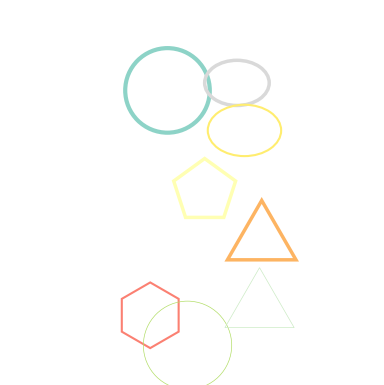[{"shape": "circle", "thickness": 3, "radius": 0.55, "center": [0.435, 0.765]}, {"shape": "pentagon", "thickness": 2.5, "radius": 0.42, "center": [0.532, 0.504]}, {"shape": "hexagon", "thickness": 1.5, "radius": 0.43, "center": [0.39, 0.181]}, {"shape": "triangle", "thickness": 2.5, "radius": 0.51, "center": [0.68, 0.377]}, {"shape": "circle", "thickness": 0.5, "radius": 0.57, "center": [0.487, 0.103]}, {"shape": "oval", "thickness": 2.5, "radius": 0.42, "center": [0.615, 0.785]}, {"shape": "triangle", "thickness": 0.5, "radius": 0.52, "center": [0.674, 0.201]}, {"shape": "oval", "thickness": 1.5, "radius": 0.48, "center": [0.635, 0.661]}]